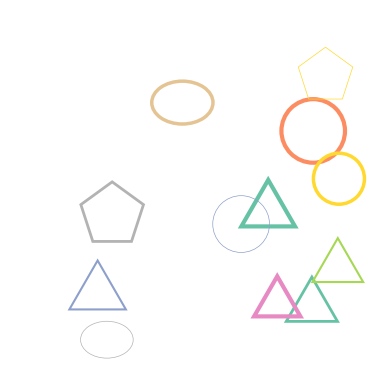[{"shape": "triangle", "thickness": 2, "radius": 0.38, "center": [0.81, 0.204]}, {"shape": "triangle", "thickness": 3, "radius": 0.4, "center": [0.697, 0.452]}, {"shape": "circle", "thickness": 3, "radius": 0.41, "center": [0.814, 0.66]}, {"shape": "circle", "thickness": 0.5, "radius": 0.37, "center": [0.626, 0.418]}, {"shape": "triangle", "thickness": 1.5, "radius": 0.42, "center": [0.254, 0.239]}, {"shape": "triangle", "thickness": 3, "radius": 0.35, "center": [0.72, 0.213]}, {"shape": "triangle", "thickness": 1.5, "radius": 0.38, "center": [0.877, 0.305]}, {"shape": "pentagon", "thickness": 0.5, "radius": 0.37, "center": [0.845, 0.803]}, {"shape": "circle", "thickness": 2.5, "radius": 0.33, "center": [0.88, 0.536]}, {"shape": "oval", "thickness": 2.5, "radius": 0.4, "center": [0.474, 0.734]}, {"shape": "pentagon", "thickness": 2, "radius": 0.43, "center": [0.291, 0.442]}, {"shape": "oval", "thickness": 0.5, "radius": 0.34, "center": [0.278, 0.118]}]